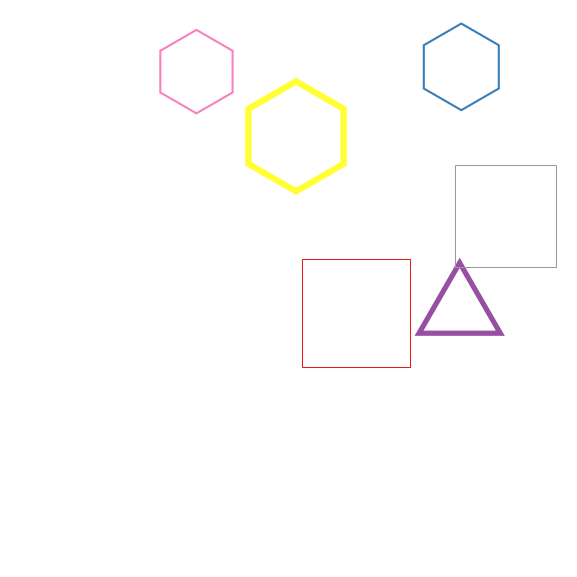[{"shape": "square", "thickness": 0.5, "radius": 0.47, "center": [0.616, 0.458]}, {"shape": "hexagon", "thickness": 1, "radius": 0.37, "center": [0.799, 0.883]}, {"shape": "triangle", "thickness": 2.5, "radius": 0.41, "center": [0.796, 0.463]}, {"shape": "hexagon", "thickness": 3, "radius": 0.48, "center": [0.513, 0.763]}, {"shape": "hexagon", "thickness": 1, "radius": 0.36, "center": [0.34, 0.875]}, {"shape": "square", "thickness": 0.5, "radius": 0.44, "center": [0.875, 0.625]}]